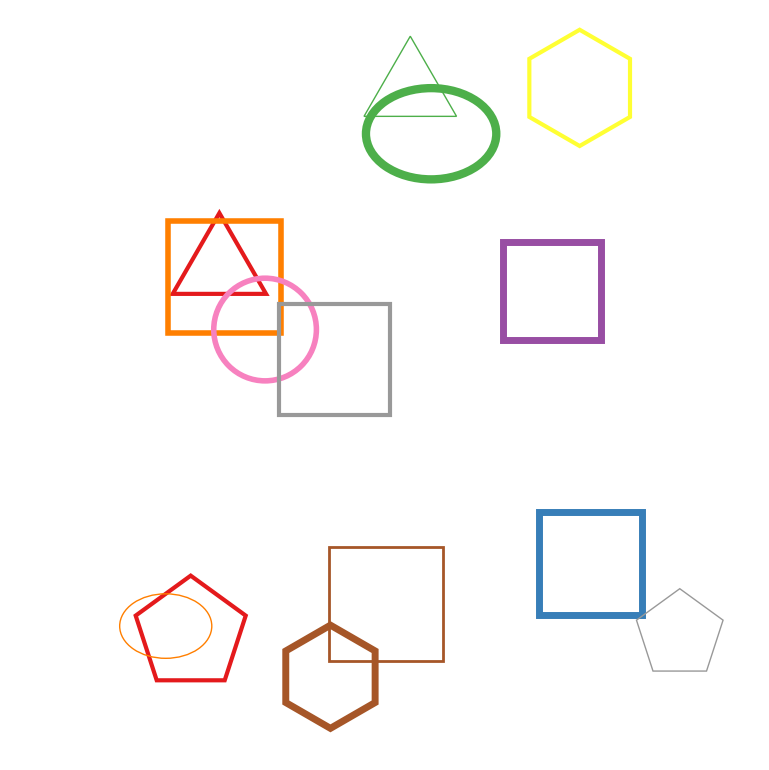[{"shape": "triangle", "thickness": 1.5, "radius": 0.35, "center": [0.285, 0.653]}, {"shape": "pentagon", "thickness": 1.5, "radius": 0.38, "center": [0.248, 0.177]}, {"shape": "square", "thickness": 2.5, "radius": 0.33, "center": [0.767, 0.268]}, {"shape": "triangle", "thickness": 0.5, "radius": 0.35, "center": [0.533, 0.884]}, {"shape": "oval", "thickness": 3, "radius": 0.42, "center": [0.56, 0.826]}, {"shape": "square", "thickness": 2.5, "radius": 0.32, "center": [0.717, 0.622]}, {"shape": "oval", "thickness": 0.5, "radius": 0.3, "center": [0.215, 0.187]}, {"shape": "square", "thickness": 2, "radius": 0.36, "center": [0.292, 0.64]}, {"shape": "hexagon", "thickness": 1.5, "radius": 0.38, "center": [0.753, 0.886]}, {"shape": "square", "thickness": 1, "radius": 0.37, "center": [0.501, 0.216]}, {"shape": "hexagon", "thickness": 2.5, "radius": 0.33, "center": [0.429, 0.121]}, {"shape": "circle", "thickness": 2, "radius": 0.33, "center": [0.344, 0.572]}, {"shape": "square", "thickness": 1.5, "radius": 0.36, "center": [0.434, 0.533]}, {"shape": "pentagon", "thickness": 0.5, "radius": 0.3, "center": [0.883, 0.176]}]